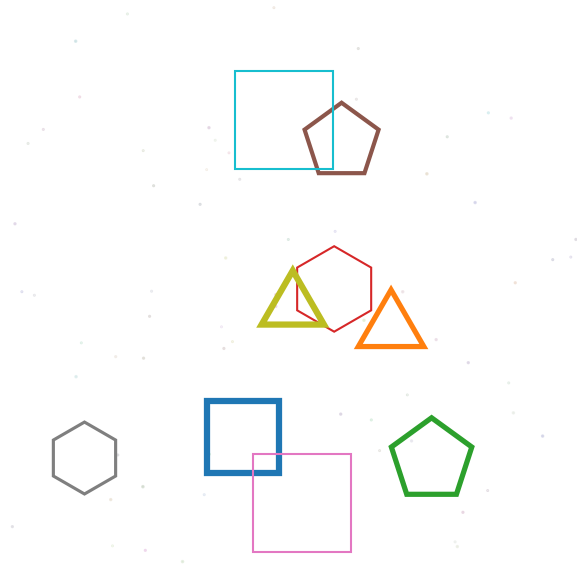[{"shape": "square", "thickness": 3, "radius": 0.31, "center": [0.42, 0.243]}, {"shape": "triangle", "thickness": 2.5, "radius": 0.33, "center": [0.677, 0.432]}, {"shape": "pentagon", "thickness": 2.5, "radius": 0.37, "center": [0.747, 0.202]}, {"shape": "hexagon", "thickness": 1, "radius": 0.37, "center": [0.579, 0.499]}, {"shape": "pentagon", "thickness": 2, "radius": 0.34, "center": [0.591, 0.754]}, {"shape": "square", "thickness": 1, "radius": 0.42, "center": [0.523, 0.128]}, {"shape": "hexagon", "thickness": 1.5, "radius": 0.31, "center": [0.146, 0.206]}, {"shape": "triangle", "thickness": 3, "radius": 0.31, "center": [0.507, 0.468]}, {"shape": "square", "thickness": 1, "radius": 0.43, "center": [0.492, 0.791]}]